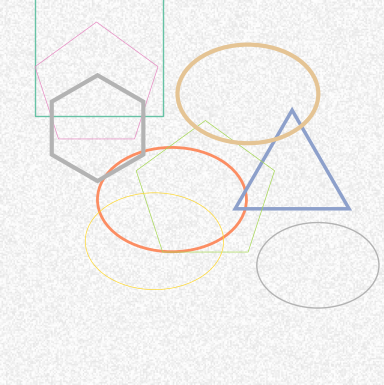[{"shape": "square", "thickness": 1, "radius": 0.84, "center": [0.257, 0.866]}, {"shape": "oval", "thickness": 2, "radius": 0.97, "center": [0.447, 0.482]}, {"shape": "triangle", "thickness": 2.5, "radius": 0.85, "center": [0.759, 0.543]}, {"shape": "pentagon", "thickness": 0.5, "radius": 0.84, "center": [0.251, 0.775]}, {"shape": "pentagon", "thickness": 0.5, "radius": 0.94, "center": [0.533, 0.498]}, {"shape": "oval", "thickness": 0.5, "radius": 0.9, "center": [0.401, 0.373]}, {"shape": "oval", "thickness": 3, "radius": 0.91, "center": [0.644, 0.756]}, {"shape": "oval", "thickness": 1, "radius": 0.79, "center": [0.826, 0.311]}, {"shape": "hexagon", "thickness": 3, "radius": 0.69, "center": [0.253, 0.667]}]